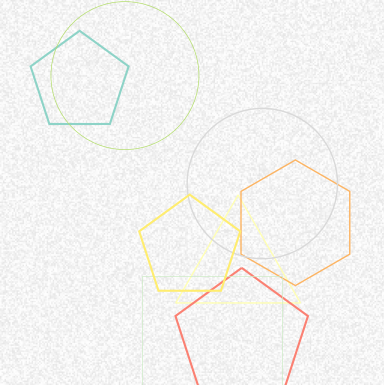[{"shape": "pentagon", "thickness": 1.5, "radius": 0.67, "center": [0.207, 0.786]}, {"shape": "triangle", "thickness": 1, "radius": 0.94, "center": [0.619, 0.307]}, {"shape": "pentagon", "thickness": 1.5, "radius": 0.9, "center": [0.628, 0.123]}, {"shape": "hexagon", "thickness": 1, "radius": 0.82, "center": [0.767, 0.421]}, {"shape": "circle", "thickness": 0.5, "radius": 0.96, "center": [0.324, 0.804]}, {"shape": "circle", "thickness": 1, "radius": 0.98, "center": [0.681, 0.523]}, {"shape": "square", "thickness": 0.5, "radius": 0.91, "center": [0.551, 0.102]}, {"shape": "pentagon", "thickness": 1.5, "radius": 0.69, "center": [0.493, 0.356]}]